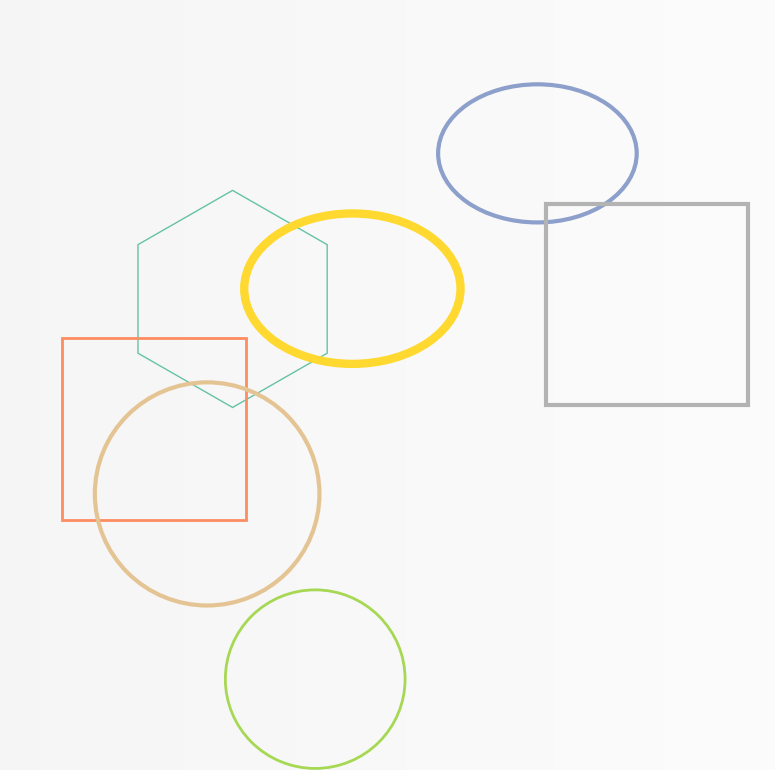[{"shape": "hexagon", "thickness": 0.5, "radius": 0.7, "center": [0.3, 0.612]}, {"shape": "square", "thickness": 1, "radius": 0.59, "center": [0.198, 0.443]}, {"shape": "oval", "thickness": 1.5, "radius": 0.64, "center": [0.693, 0.801]}, {"shape": "circle", "thickness": 1, "radius": 0.58, "center": [0.407, 0.118]}, {"shape": "oval", "thickness": 3, "radius": 0.7, "center": [0.455, 0.625]}, {"shape": "circle", "thickness": 1.5, "radius": 0.72, "center": [0.267, 0.359]}, {"shape": "square", "thickness": 1.5, "radius": 0.65, "center": [0.835, 0.605]}]